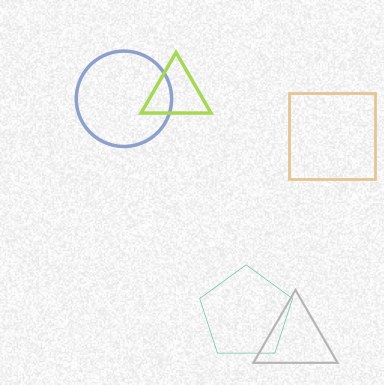[{"shape": "pentagon", "thickness": 0.5, "radius": 0.63, "center": [0.639, 0.185]}, {"shape": "circle", "thickness": 2.5, "radius": 0.62, "center": [0.322, 0.743]}, {"shape": "triangle", "thickness": 2.5, "radius": 0.52, "center": [0.457, 0.759]}, {"shape": "square", "thickness": 2, "radius": 0.56, "center": [0.862, 0.647]}, {"shape": "triangle", "thickness": 1.5, "radius": 0.63, "center": [0.768, 0.121]}]